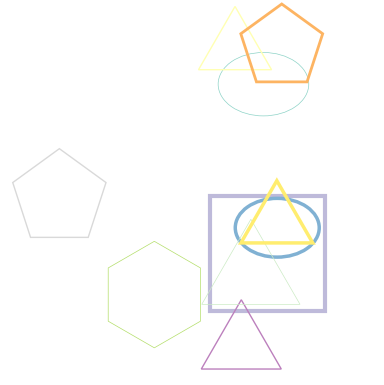[{"shape": "oval", "thickness": 0.5, "radius": 0.59, "center": [0.684, 0.781]}, {"shape": "triangle", "thickness": 1, "radius": 0.55, "center": [0.61, 0.874]}, {"shape": "square", "thickness": 3, "radius": 0.75, "center": [0.695, 0.342]}, {"shape": "oval", "thickness": 2.5, "radius": 0.55, "center": [0.72, 0.408]}, {"shape": "pentagon", "thickness": 2, "radius": 0.56, "center": [0.732, 0.878]}, {"shape": "hexagon", "thickness": 0.5, "radius": 0.69, "center": [0.401, 0.235]}, {"shape": "pentagon", "thickness": 1, "radius": 0.64, "center": [0.154, 0.486]}, {"shape": "triangle", "thickness": 1, "radius": 0.6, "center": [0.627, 0.101]}, {"shape": "triangle", "thickness": 0.5, "radius": 0.74, "center": [0.652, 0.283]}, {"shape": "triangle", "thickness": 2.5, "radius": 0.54, "center": [0.719, 0.423]}]